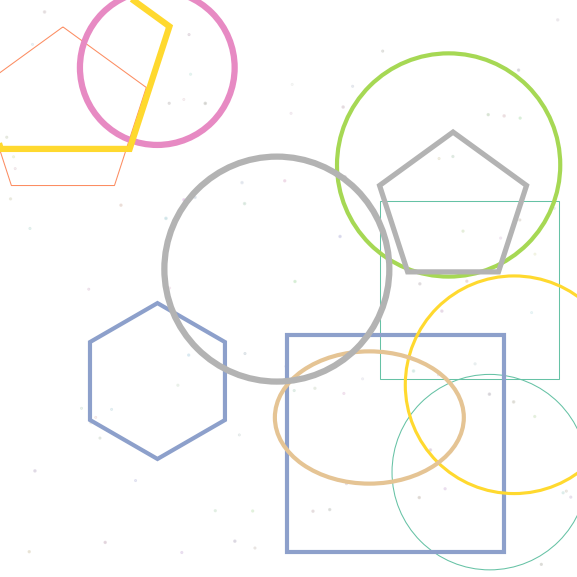[{"shape": "circle", "thickness": 0.5, "radius": 0.85, "center": [0.848, 0.182]}, {"shape": "square", "thickness": 0.5, "radius": 0.77, "center": [0.813, 0.497]}, {"shape": "pentagon", "thickness": 0.5, "radius": 0.76, "center": [0.109, 0.801]}, {"shape": "hexagon", "thickness": 2, "radius": 0.67, "center": [0.273, 0.339]}, {"shape": "square", "thickness": 2, "radius": 0.94, "center": [0.685, 0.231]}, {"shape": "circle", "thickness": 3, "radius": 0.67, "center": [0.272, 0.882]}, {"shape": "circle", "thickness": 2, "radius": 0.97, "center": [0.777, 0.713]}, {"shape": "pentagon", "thickness": 3, "radius": 0.95, "center": [0.113, 0.895]}, {"shape": "circle", "thickness": 1.5, "radius": 0.94, "center": [0.89, 0.333]}, {"shape": "oval", "thickness": 2, "radius": 0.82, "center": [0.64, 0.276]}, {"shape": "circle", "thickness": 3, "radius": 0.97, "center": [0.479, 0.533]}, {"shape": "pentagon", "thickness": 2.5, "radius": 0.67, "center": [0.785, 0.637]}]